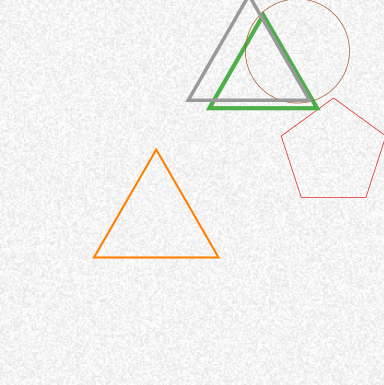[{"shape": "pentagon", "thickness": 0.5, "radius": 0.71, "center": [0.866, 0.603]}, {"shape": "triangle", "thickness": 3, "radius": 0.81, "center": [0.684, 0.8]}, {"shape": "triangle", "thickness": 1.5, "radius": 0.93, "center": [0.406, 0.425]}, {"shape": "circle", "thickness": 0.5, "radius": 0.68, "center": [0.773, 0.867]}, {"shape": "triangle", "thickness": 2.5, "radius": 0.91, "center": [0.647, 0.831]}]